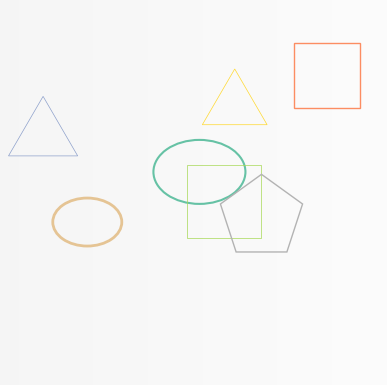[{"shape": "oval", "thickness": 1.5, "radius": 0.59, "center": [0.515, 0.554]}, {"shape": "square", "thickness": 1, "radius": 0.43, "center": [0.844, 0.804]}, {"shape": "triangle", "thickness": 0.5, "radius": 0.52, "center": [0.111, 0.647]}, {"shape": "square", "thickness": 0.5, "radius": 0.48, "center": [0.579, 0.477]}, {"shape": "triangle", "thickness": 0.5, "radius": 0.48, "center": [0.606, 0.724]}, {"shape": "oval", "thickness": 2, "radius": 0.45, "center": [0.225, 0.423]}, {"shape": "pentagon", "thickness": 1, "radius": 0.56, "center": [0.675, 0.436]}]